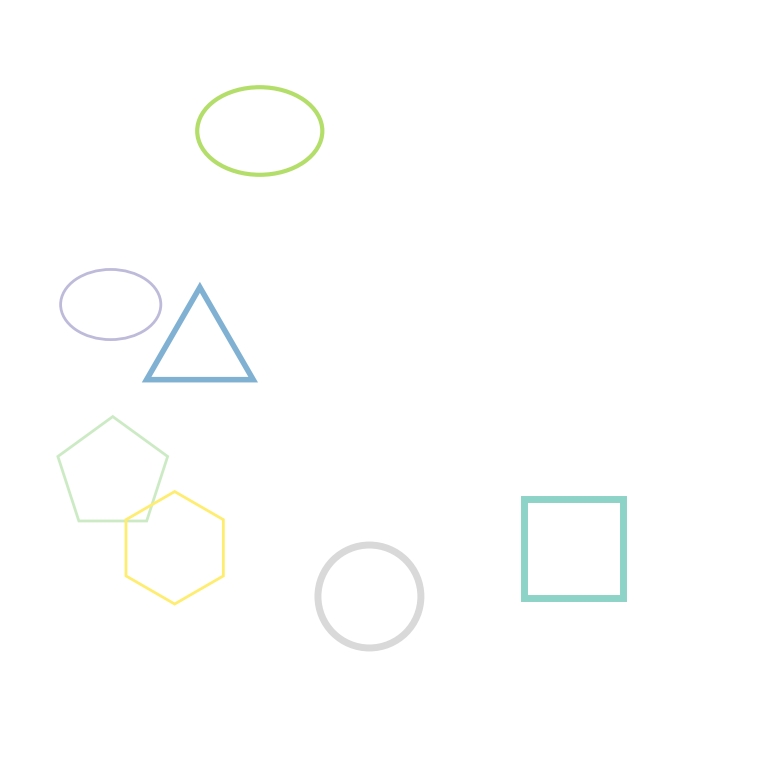[{"shape": "square", "thickness": 2.5, "radius": 0.32, "center": [0.745, 0.288]}, {"shape": "oval", "thickness": 1, "radius": 0.33, "center": [0.144, 0.605]}, {"shape": "triangle", "thickness": 2, "radius": 0.4, "center": [0.26, 0.547]}, {"shape": "oval", "thickness": 1.5, "radius": 0.41, "center": [0.337, 0.83]}, {"shape": "circle", "thickness": 2.5, "radius": 0.33, "center": [0.48, 0.225]}, {"shape": "pentagon", "thickness": 1, "radius": 0.37, "center": [0.146, 0.384]}, {"shape": "hexagon", "thickness": 1, "radius": 0.37, "center": [0.227, 0.289]}]